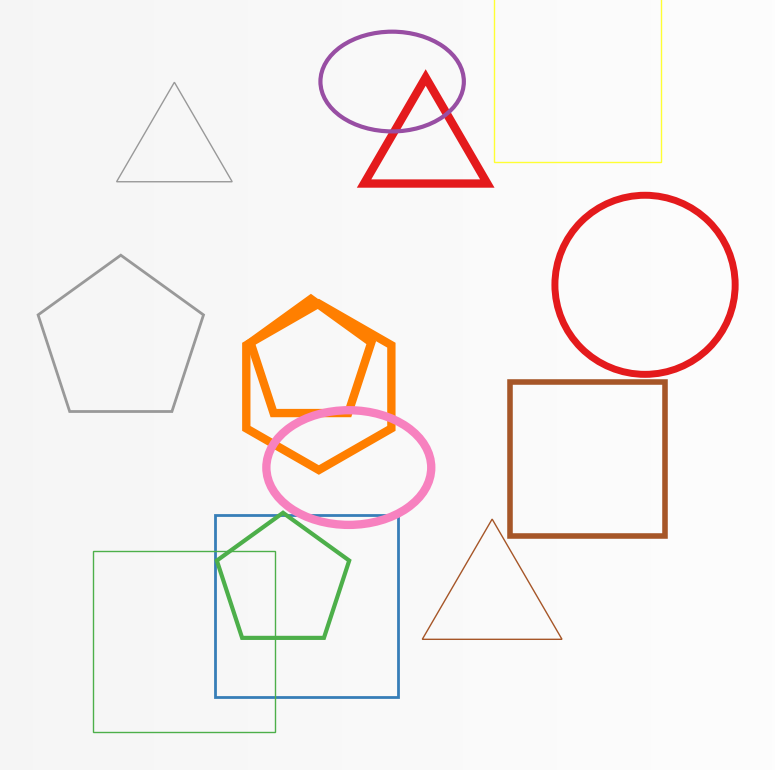[{"shape": "triangle", "thickness": 3, "radius": 0.46, "center": [0.549, 0.808]}, {"shape": "circle", "thickness": 2.5, "radius": 0.58, "center": [0.832, 0.63]}, {"shape": "square", "thickness": 1, "radius": 0.59, "center": [0.396, 0.213]}, {"shape": "square", "thickness": 0.5, "radius": 0.59, "center": [0.238, 0.167]}, {"shape": "pentagon", "thickness": 1.5, "radius": 0.45, "center": [0.365, 0.244]}, {"shape": "oval", "thickness": 1.5, "radius": 0.46, "center": [0.506, 0.894]}, {"shape": "pentagon", "thickness": 3, "radius": 0.41, "center": [0.401, 0.53]}, {"shape": "hexagon", "thickness": 3, "radius": 0.54, "center": [0.411, 0.498]}, {"shape": "square", "thickness": 0.5, "radius": 0.54, "center": [0.745, 0.897]}, {"shape": "square", "thickness": 2, "radius": 0.5, "center": [0.759, 0.404]}, {"shape": "triangle", "thickness": 0.5, "radius": 0.52, "center": [0.635, 0.222]}, {"shape": "oval", "thickness": 3, "radius": 0.53, "center": [0.45, 0.393]}, {"shape": "triangle", "thickness": 0.5, "radius": 0.43, "center": [0.225, 0.807]}, {"shape": "pentagon", "thickness": 1, "radius": 0.56, "center": [0.156, 0.556]}]